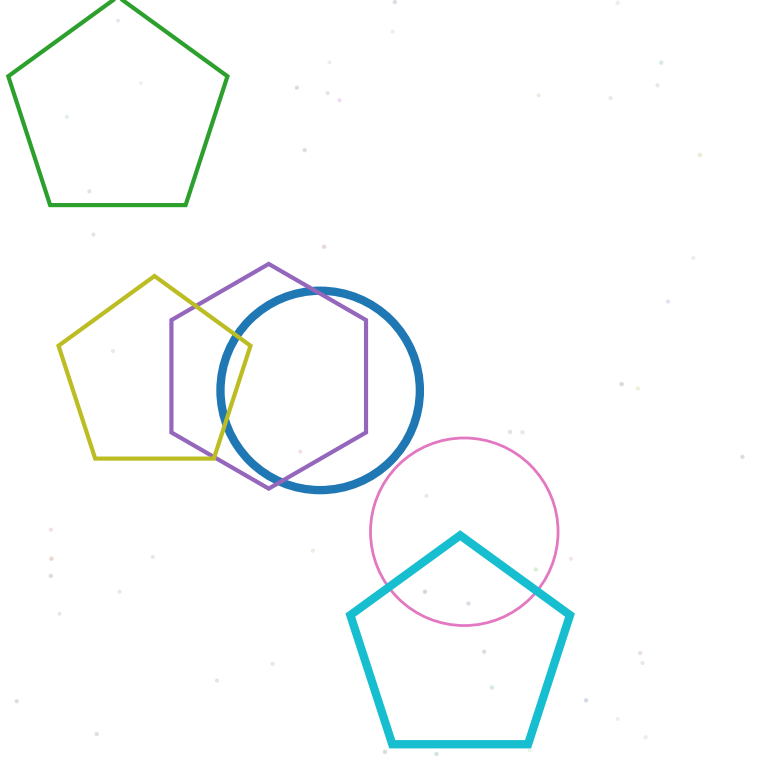[{"shape": "circle", "thickness": 3, "radius": 0.65, "center": [0.416, 0.493]}, {"shape": "pentagon", "thickness": 1.5, "radius": 0.75, "center": [0.153, 0.855]}, {"shape": "hexagon", "thickness": 1.5, "radius": 0.73, "center": [0.349, 0.511]}, {"shape": "circle", "thickness": 1, "radius": 0.61, "center": [0.603, 0.309]}, {"shape": "pentagon", "thickness": 1.5, "radius": 0.66, "center": [0.201, 0.51]}, {"shape": "pentagon", "thickness": 3, "radius": 0.75, "center": [0.598, 0.155]}]